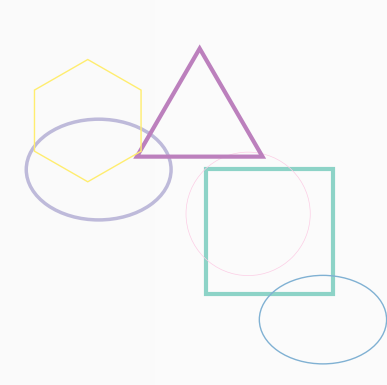[{"shape": "square", "thickness": 3, "radius": 0.81, "center": [0.696, 0.399]}, {"shape": "oval", "thickness": 2.5, "radius": 0.93, "center": [0.255, 0.56]}, {"shape": "oval", "thickness": 1, "radius": 0.82, "center": [0.833, 0.17]}, {"shape": "circle", "thickness": 0.5, "radius": 0.8, "center": [0.64, 0.445]}, {"shape": "triangle", "thickness": 3, "radius": 0.94, "center": [0.515, 0.687]}, {"shape": "hexagon", "thickness": 1, "radius": 0.79, "center": [0.226, 0.687]}]